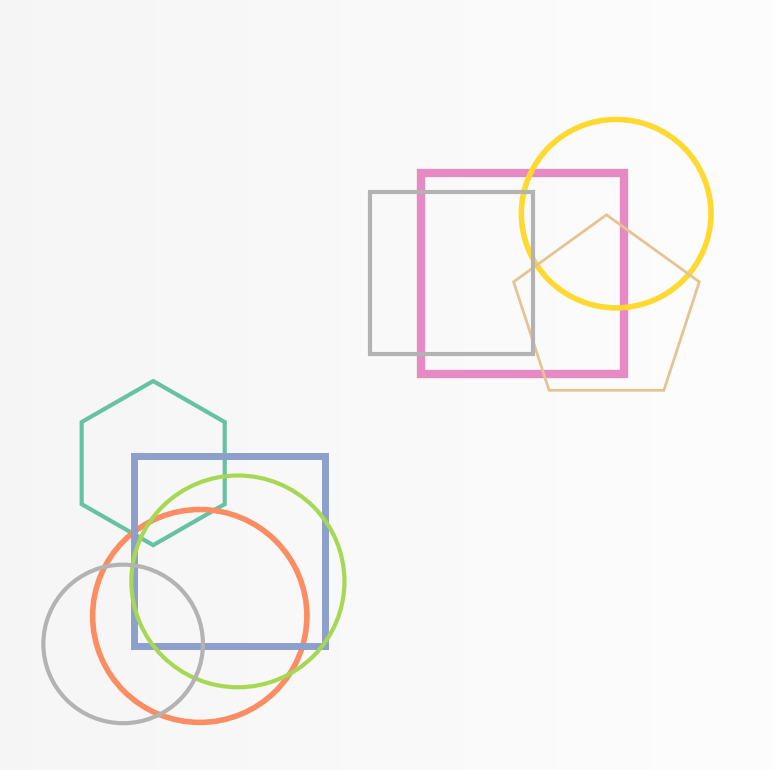[{"shape": "hexagon", "thickness": 1.5, "radius": 0.53, "center": [0.198, 0.399]}, {"shape": "circle", "thickness": 2, "radius": 0.69, "center": [0.258, 0.2]}, {"shape": "square", "thickness": 2.5, "radius": 0.62, "center": [0.296, 0.284]}, {"shape": "square", "thickness": 3, "radius": 0.65, "center": [0.674, 0.645]}, {"shape": "circle", "thickness": 1.5, "radius": 0.69, "center": [0.307, 0.245]}, {"shape": "circle", "thickness": 2, "radius": 0.61, "center": [0.795, 0.723]}, {"shape": "pentagon", "thickness": 1, "radius": 0.63, "center": [0.783, 0.595]}, {"shape": "circle", "thickness": 1.5, "radius": 0.51, "center": [0.159, 0.164]}, {"shape": "square", "thickness": 1.5, "radius": 0.53, "center": [0.582, 0.646]}]